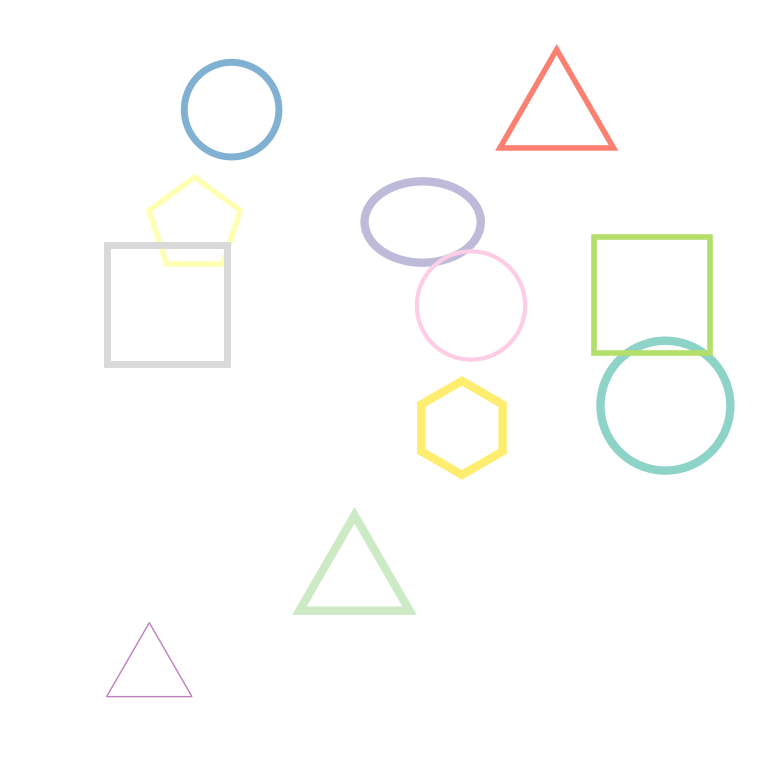[{"shape": "circle", "thickness": 3, "radius": 0.42, "center": [0.864, 0.473]}, {"shape": "pentagon", "thickness": 2, "radius": 0.31, "center": [0.253, 0.708]}, {"shape": "oval", "thickness": 3, "radius": 0.38, "center": [0.549, 0.712]}, {"shape": "triangle", "thickness": 2, "radius": 0.43, "center": [0.723, 0.85]}, {"shape": "circle", "thickness": 2.5, "radius": 0.31, "center": [0.301, 0.858]}, {"shape": "square", "thickness": 2, "radius": 0.38, "center": [0.846, 0.617]}, {"shape": "circle", "thickness": 1.5, "radius": 0.35, "center": [0.612, 0.603]}, {"shape": "square", "thickness": 2.5, "radius": 0.39, "center": [0.217, 0.604]}, {"shape": "triangle", "thickness": 0.5, "radius": 0.32, "center": [0.194, 0.127]}, {"shape": "triangle", "thickness": 3, "radius": 0.41, "center": [0.46, 0.248]}, {"shape": "hexagon", "thickness": 3, "radius": 0.31, "center": [0.6, 0.444]}]